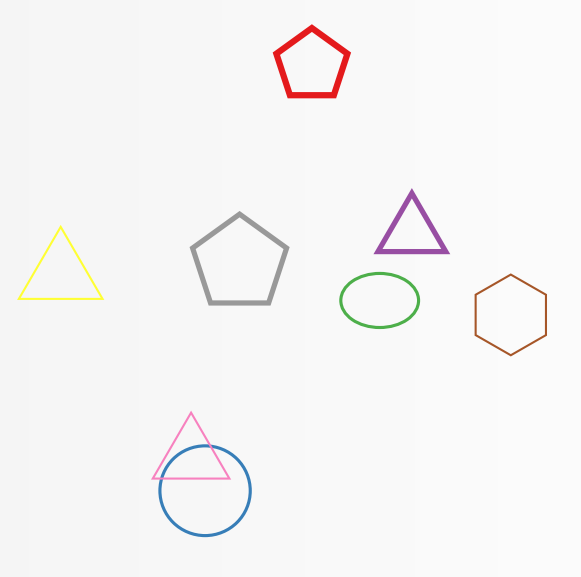[{"shape": "pentagon", "thickness": 3, "radius": 0.32, "center": [0.537, 0.886]}, {"shape": "circle", "thickness": 1.5, "radius": 0.39, "center": [0.353, 0.149]}, {"shape": "oval", "thickness": 1.5, "radius": 0.33, "center": [0.653, 0.479]}, {"shape": "triangle", "thickness": 2.5, "radius": 0.34, "center": [0.709, 0.597]}, {"shape": "triangle", "thickness": 1, "radius": 0.42, "center": [0.104, 0.523]}, {"shape": "hexagon", "thickness": 1, "radius": 0.35, "center": [0.879, 0.454]}, {"shape": "triangle", "thickness": 1, "radius": 0.38, "center": [0.329, 0.208]}, {"shape": "pentagon", "thickness": 2.5, "radius": 0.43, "center": [0.412, 0.543]}]